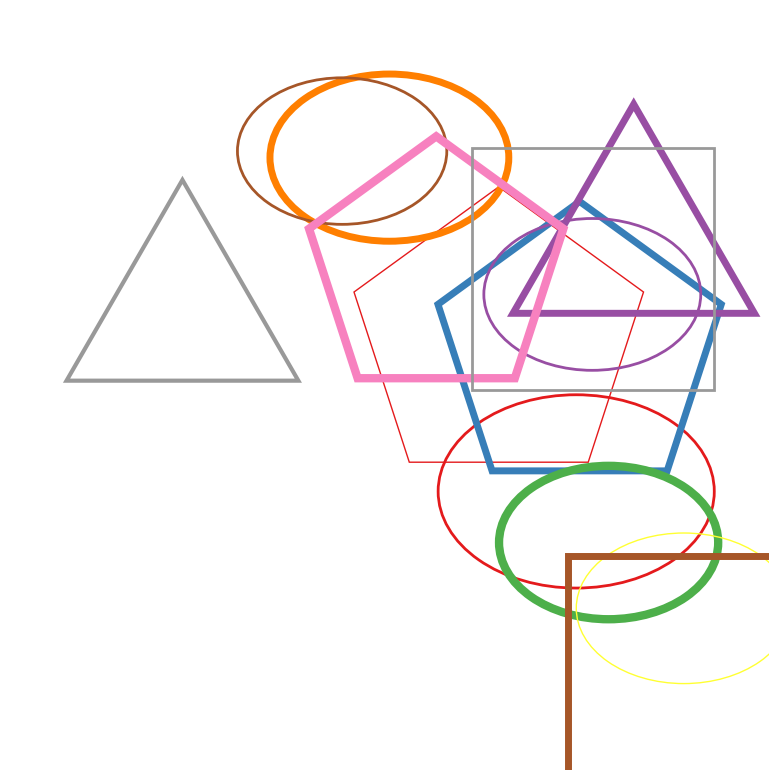[{"shape": "oval", "thickness": 1, "radius": 0.9, "center": [0.748, 0.362]}, {"shape": "pentagon", "thickness": 0.5, "radius": 0.99, "center": [0.648, 0.56]}, {"shape": "pentagon", "thickness": 2.5, "radius": 0.97, "center": [0.753, 0.545]}, {"shape": "oval", "thickness": 3, "radius": 0.71, "center": [0.79, 0.295]}, {"shape": "oval", "thickness": 1, "radius": 0.7, "center": [0.769, 0.618]}, {"shape": "triangle", "thickness": 2.5, "radius": 0.9, "center": [0.823, 0.684]}, {"shape": "oval", "thickness": 2.5, "radius": 0.78, "center": [0.506, 0.795]}, {"shape": "oval", "thickness": 0.5, "radius": 0.7, "center": [0.888, 0.21]}, {"shape": "square", "thickness": 2.5, "radius": 0.73, "center": [0.884, 0.131]}, {"shape": "oval", "thickness": 1, "radius": 0.68, "center": [0.444, 0.804]}, {"shape": "pentagon", "thickness": 3, "radius": 0.87, "center": [0.567, 0.649]}, {"shape": "square", "thickness": 1, "radius": 0.79, "center": [0.77, 0.651]}, {"shape": "triangle", "thickness": 1.5, "radius": 0.87, "center": [0.237, 0.593]}]